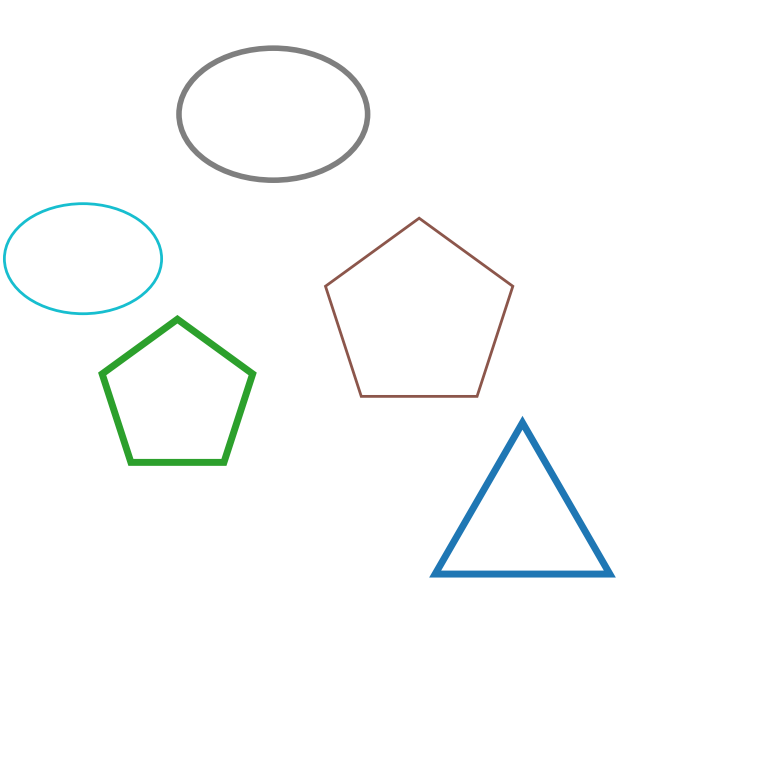[{"shape": "triangle", "thickness": 2.5, "radius": 0.65, "center": [0.679, 0.32]}, {"shape": "pentagon", "thickness": 2.5, "radius": 0.51, "center": [0.23, 0.483]}, {"shape": "pentagon", "thickness": 1, "radius": 0.64, "center": [0.544, 0.589]}, {"shape": "oval", "thickness": 2, "radius": 0.61, "center": [0.355, 0.852]}, {"shape": "oval", "thickness": 1, "radius": 0.51, "center": [0.108, 0.664]}]